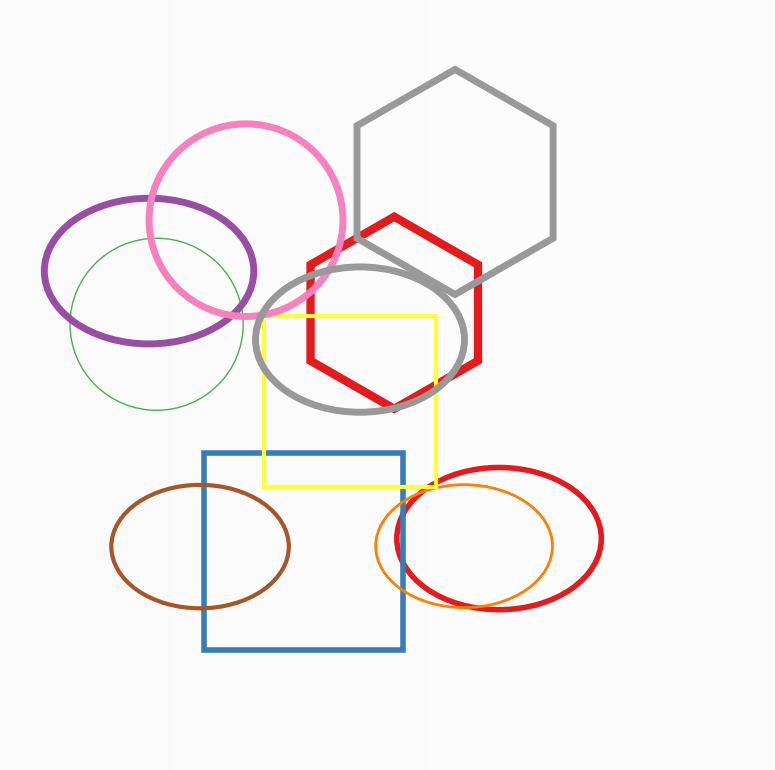[{"shape": "oval", "thickness": 2, "radius": 0.66, "center": [0.644, 0.301]}, {"shape": "hexagon", "thickness": 3, "radius": 0.62, "center": [0.509, 0.594]}, {"shape": "square", "thickness": 2, "radius": 0.64, "center": [0.392, 0.284]}, {"shape": "circle", "thickness": 0.5, "radius": 0.56, "center": [0.202, 0.579]}, {"shape": "oval", "thickness": 2.5, "radius": 0.68, "center": [0.192, 0.648]}, {"shape": "oval", "thickness": 1, "radius": 0.57, "center": [0.599, 0.291]}, {"shape": "square", "thickness": 1.5, "radius": 0.55, "center": [0.452, 0.479]}, {"shape": "oval", "thickness": 1.5, "radius": 0.57, "center": [0.258, 0.29]}, {"shape": "circle", "thickness": 2.5, "radius": 0.63, "center": [0.317, 0.714]}, {"shape": "hexagon", "thickness": 2.5, "radius": 0.73, "center": [0.587, 0.764]}, {"shape": "oval", "thickness": 2.5, "radius": 0.67, "center": [0.465, 0.559]}]